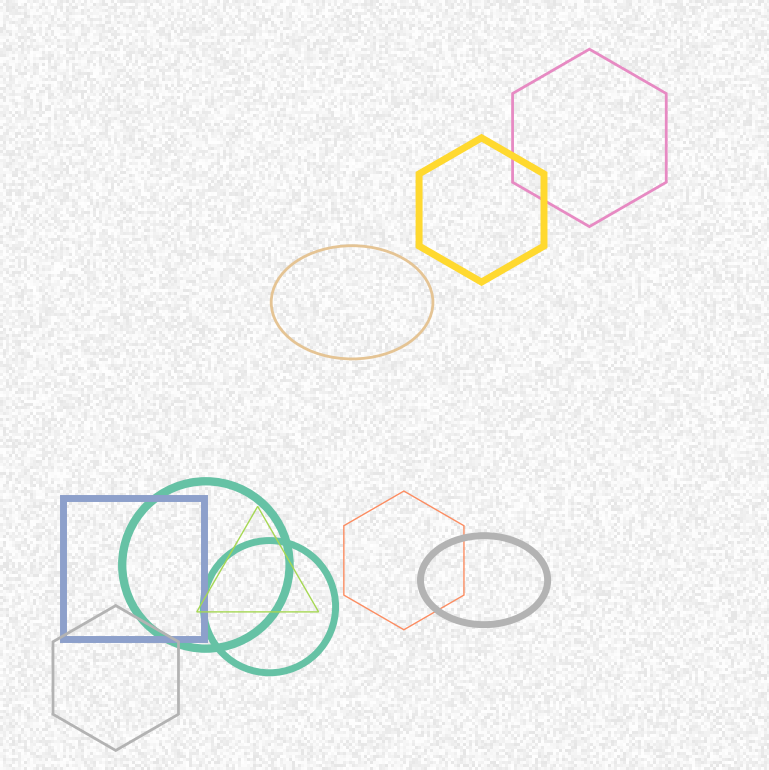[{"shape": "circle", "thickness": 3, "radius": 0.54, "center": [0.267, 0.266]}, {"shape": "circle", "thickness": 2.5, "radius": 0.43, "center": [0.35, 0.212]}, {"shape": "hexagon", "thickness": 0.5, "radius": 0.45, "center": [0.525, 0.272]}, {"shape": "square", "thickness": 2.5, "radius": 0.46, "center": [0.173, 0.262]}, {"shape": "hexagon", "thickness": 1, "radius": 0.58, "center": [0.765, 0.821]}, {"shape": "triangle", "thickness": 0.5, "radius": 0.46, "center": [0.335, 0.251]}, {"shape": "hexagon", "thickness": 2.5, "radius": 0.47, "center": [0.625, 0.727]}, {"shape": "oval", "thickness": 1, "radius": 0.53, "center": [0.457, 0.607]}, {"shape": "oval", "thickness": 2.5, "radius": 0.41, "center": [0.629, 0.247]}, {"shape": "hexagon", "thickness": 1, "radius": 0.47, "center": [0.15, 0.119]}]